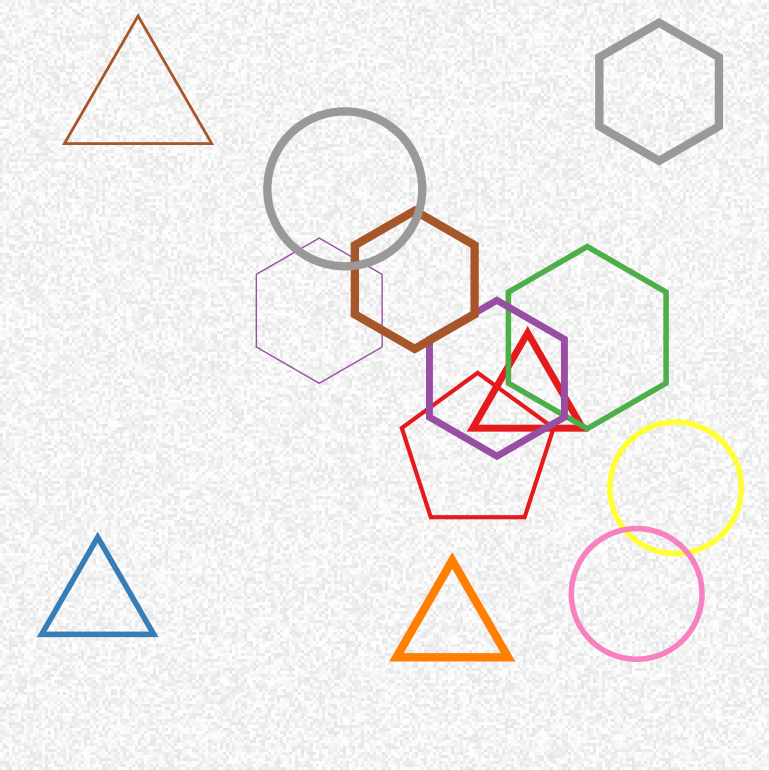[{"shape": "pentagon", "thickness": 1.5, "radius": 0.52, "center": [0.62, 0.412]}, {"shape": "triangle", "thickness": 2.5, "radius": 0.41, "center": [0.685, 0.485]}, {"shape": "triangle", "thickness": 2, "radius": 0.42, "center": [0.127, 0.218]}, {"shape": "hexagon", "thickness": 2, "radius": 0.59, "center": [0.763, 0.562]}, {"shape": "hexagon", "thickness": 2.5, "radius": 0.51, "center": [0.645, 0.509]}, {"shape": "hexagon", "thickness": 0.5, "radius": 0.47, "center": [0.415, 0.597]}, {"shape": "triangle", "thickness": 3, "radius": 0.42, "center": [0.587, 0.188]}, {"shape": "circle", "thickness": 2, "radius": 0.43, "center": [0.877, 0.366]}, {"shape": "triangle", "thickness": 1, "radius": 0.55, "center": [0.179, 0.869]}, {"shape": "hexagon", "thickness": 3, "radius": 0.45, "center": [0.539, 0.637]}, {"shape": "circle", "thickness": 2, "radius": 0.42, "center": [0.827, 0.229]}, {"shape": "hexagon", "thickness": 3, "radius": 0.45, "center": [0.856, 0.881]}, {"shape": "circle", "thickness": 3, "radius": 0.5, "center": [0.448, 0.755]}]